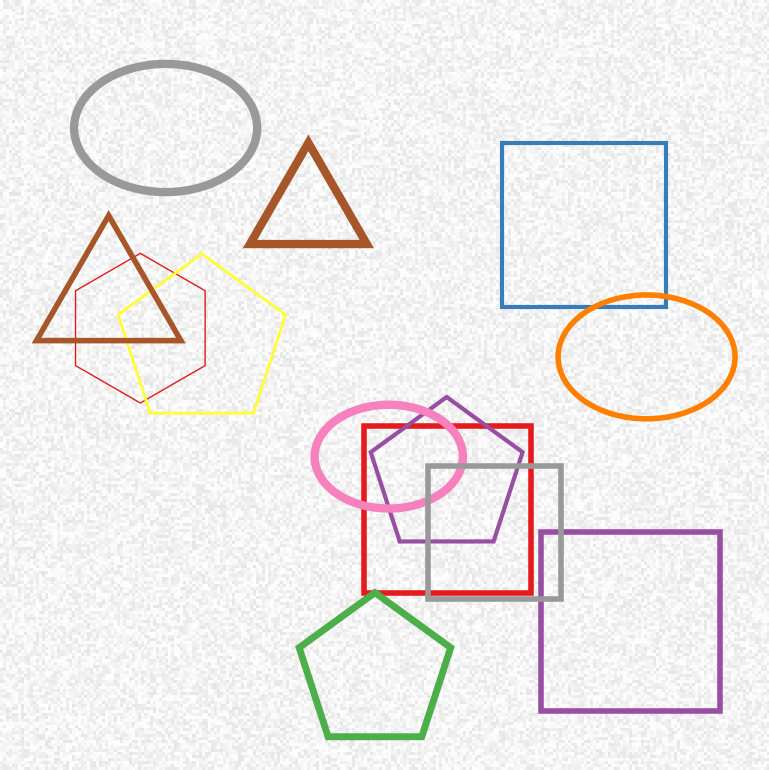[{"shape": "hexagon", "thickness": 0.5, "radius": 0.49, "center": [0.182, 0.574]}, {"shape": "square", "thickness": 2, "radius": 0.54, "center": [0.581, 0.338]}, {"shape": "square", "thickness": 1.5, "radius": 0.53, "center": [0.758, 0.708]}, {"shape": "pentagon", "thickness": 2.5, "radius": 0.52, "center": [0.487, 0.127]}, {"shape": "square", "thickness": 2, "radius": 0.58, "center": [0.819, 0.192]}, {"shape": "pentagon", "thickness": 1.5, "radius": 0.52, "center": [0.58, 0.381]}, {"shape": "oval", "thickness": 2, "radius": 0.57, "center": [0.84, 0.536]}, {"shape": "pentagon", "thickness": 1, "radius": 0.57, "center": [0.262, 0.556]}, {"shape": "triangle", "thickness": 3, "radius": 0.44, "center": [0.401, 0.727]}, {"shape": "triangle", "thickness": 2, "radius": 0.54, "center": [0.141, 0.612]}, {"shape": "oval", "thickness": 3, "radius": 0.48, "center": [0.505, 0.407]}, {"shape": "square", "thickness": 2, "radius": 0.43, "center": [0.643, 0.309]}, {"shape": "oval", "thickness": 3, "radius": 0.59, "center": [0.215, 0.834]}]